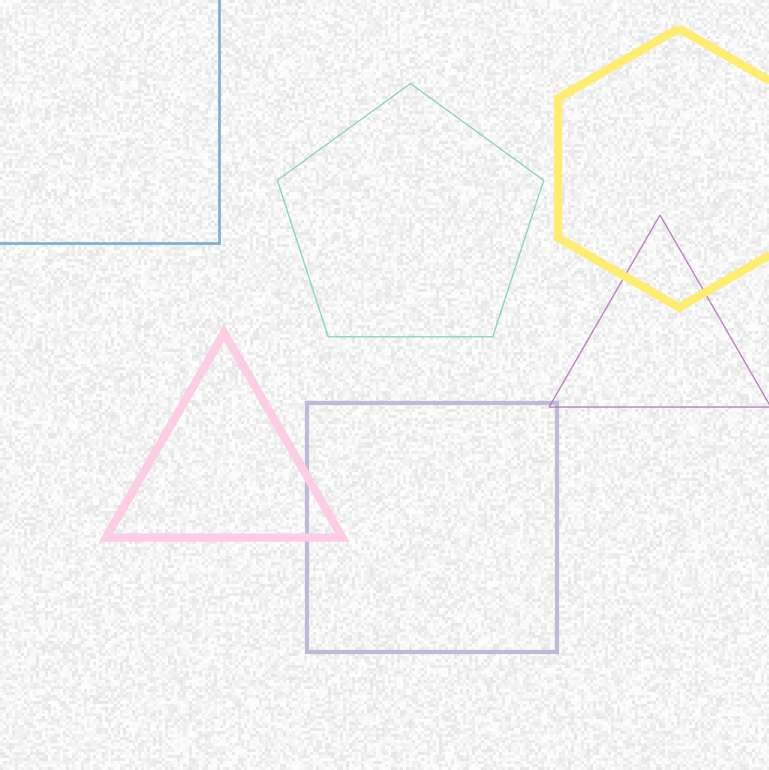[{"shape": "pentagon", "thickness": 0.5, "radius": 0.91, "center": [0.533, 0.71]}, {"shape": "square", "thickness": 1.5, "radius": 0.81, "center": [0.561, 0.315]}, {"shape": "square", "thickness": 1, "radius": 0.83, "center": [0.119, 0.85]}, {"shape": "triangle", "thickness": 3, "radius": 0.89, "center": [0.291, 0.39]}, {"shape": "triangle", "thickness": 0.5, "radius": 0.83, "center": [0.857, 0.555]}, {"shape": "hexagon", "thickness": 3, "radius": 0.91, "center": [0.882, 0.782]}]